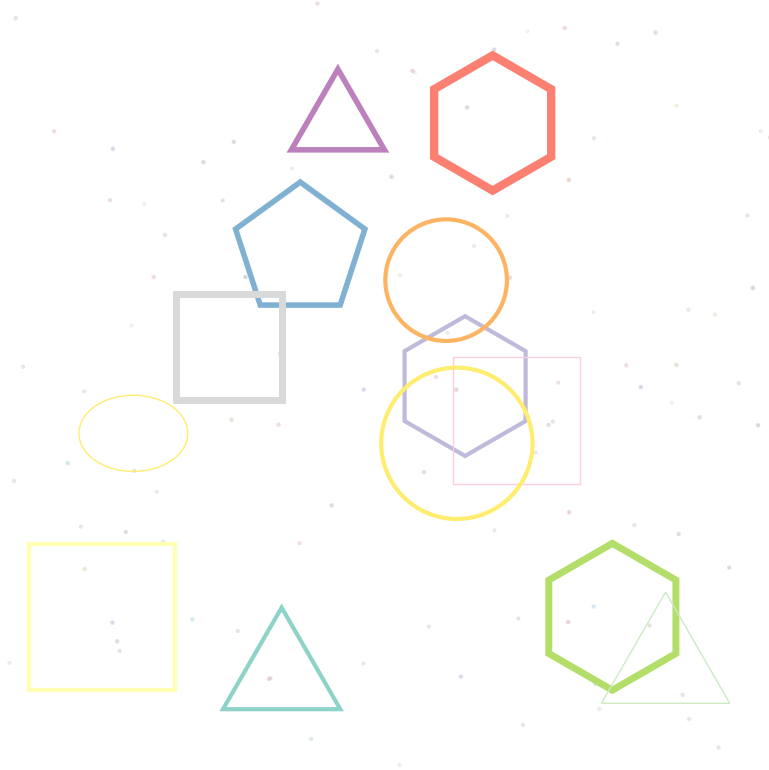[{"shape": "triangle", "thickness": 1.5, "radius": 0.44, "center": [0.366, 0.123]}, {"shape": "square", "thickness": 1.5, "radius": 0.47, "center": [0.132, 0.199]}, {"shape": "hexagon", "thickness": 1.5, "radius": 0.45, "center": [0.604, 0.499]}, {"shape": "hexagon", "thickness": 3, "radius": 0.44, "center": [0.64, 0.84]}, {"shape": "pentagon", "thickness": 2, "radius": 0.44, "center": [0.39, 0.675]}, {"shape": "circle", "thickness": 1.5, "radius": 0.39, "center": [0.579, 0.636]}, {"shape": "hexagon", "thickness": 2.5, "radius": 0.48, "center": [0.795, 0.199]}, {"shape": "square", "thickness": 0.5, "radius": 0.41, "center": [0.671, 0.454]}, {"shape": "square", "thickness": 2.5, "radius": 0.34, "center": [0.297, 0.55]}, {"shape": "triangle", "thickness": 2, "radius": 0.35, "center": [0.439, 0.84]}, {"shape": "triangle", "thickness": 0.5, "radius": 0.48, "center": [0.864, 0.135]}, {"shape": "circle", "thickness": 1.5, "radius": 0.49, "center": [0.593, 0.424]}, {"shape": "oval", "thickness": 0.5, "radius": 0.35, "center": [0.173, 0.437]}]